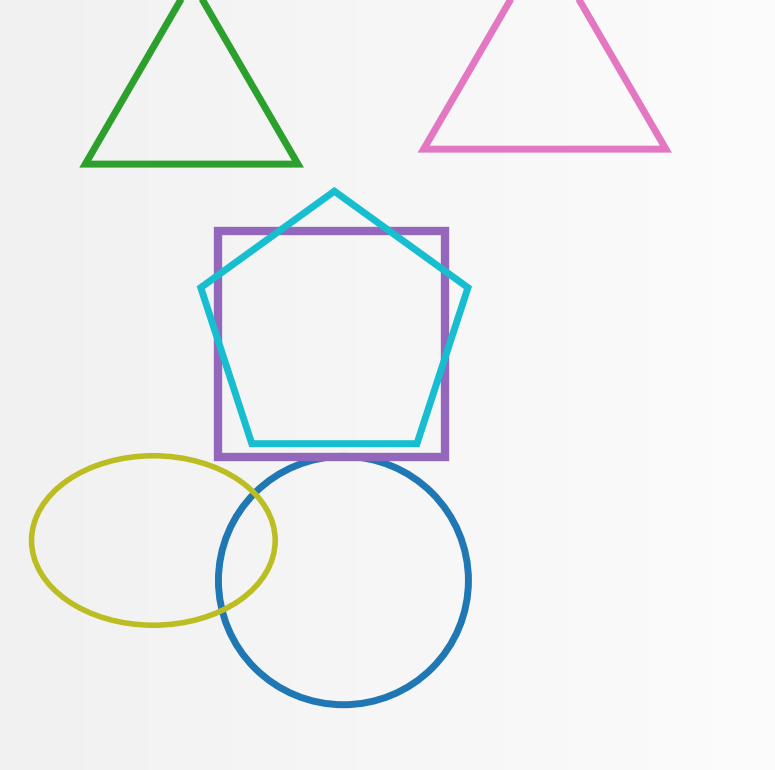[{"shape": "circle", "thickness": 2.5, "radius": 0.81, "center": [0.443, 0.246]}, {"shape": "triangle", "thickness": 2.5, "radius": 0.79, "center": [0.247, 0.866]}, {"shape": "square", "thickness": 3, "radius": 0.73, "center": [0.428, 0.553]}, {"shape": "triangle", "thickness": 2.5, "radius": 0.9, "center": [0.703, 0.897]}, {"shape": "oval", "thickness": 2, "radius": 0.79, "center": [0.198, 0.298]}, {"shape": "pentagon", "thickness": 2.5, "radius": 0.91, "center": [0.431, 0.57]}]